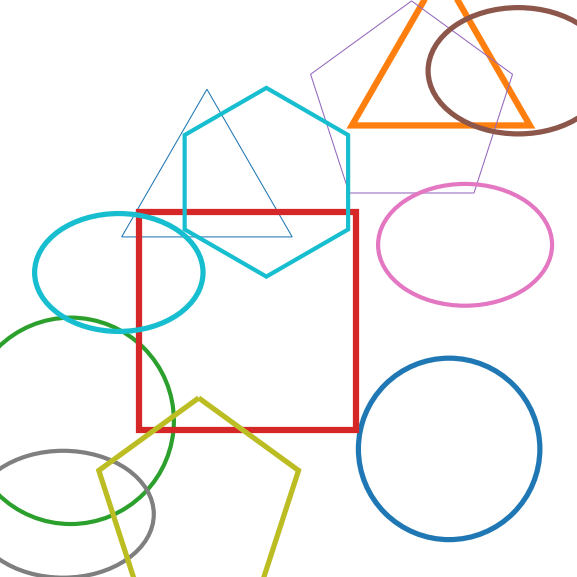[{"shape": "triangle", "thickness": 0.5, "radius": 0.85, "center": [0.358, 0.674]}, {"shape": "circle", "thickness": 2.5, "radius": 0.79, "center": [0.778, 0.222]}, {"shape": "triangle", "thickness": 3, "radius": 0.89, "center": [0.763, 0.871]}, {"shape": "circle", "thickness": 2, "radius": 0.89, "center": [0.122, 0.27]}, {"shape": "square", "thickness": 3, "radius": 0.94, "center": [0.429, 0.443]}, {"shape": "pentagon", "thickness": 0.5, "radius": 0.92, "center": [0.713, 0.814]}, {"shape": "oval", "thickness": 2.5, "radius": 0.78, "center": [0.897, 0.877]}, {"shape": "oval", "thickness": 2, "radius": 0.75, "center": [0.805, 0.575]}, {"shape": "oval", "thickness": 2, "radius": 0.78, "center": [0.109, 0.109]}, {"shape": "pentagon", "thickness": 2.5, "radius": 0.91, "center": [0.344, 0.128]}, {"shape": "oval", "thickness": 2.5, "radius": 0.73, "center": [0.206, 0.527]}, {"shape": "hexagon", "thickness": 2, "radius": 0.82, "center": [0.461, 0.684]}]